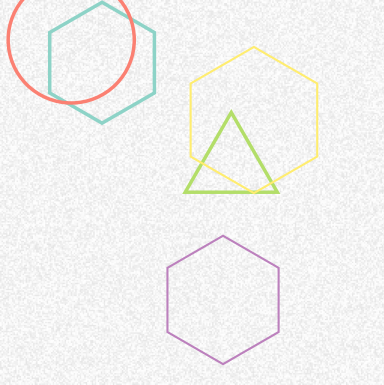[{"shape": "hexagon", "thickness": 2.5, "radius": 0.78, "center": [0.265, 0.837]}, {"shape": "circle", "thickness": 2.5, "radius": 0.82, "center": [0.185, 0.896]}, {"shape": "triangle", "thickness": 2.5, "radius": 0.69, "center": [0.601, 0.57]}, {"shape": "hexagon", "thickness": 1.5, "radius": 0.83, "center": [0.579, 0.221]}, {"shape": "hexagon", "thickness": 1.5, "radius": 0.95, "center": [0.66, 0.688]}]